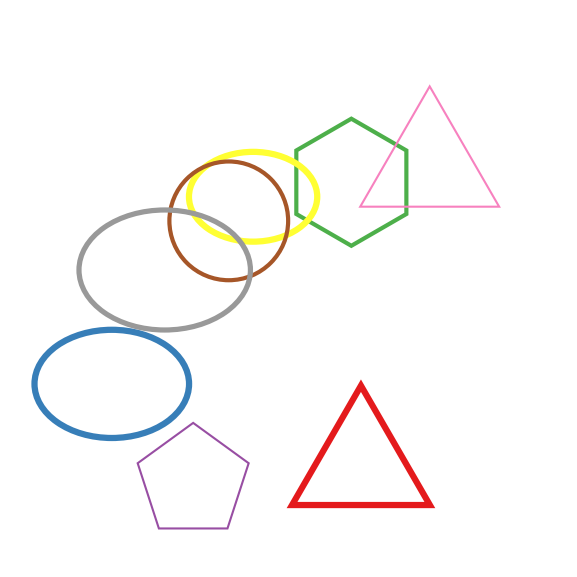[{"shape": "triangle", "thickness": 3, "radius": 0.69, "center": [0.625, 0.194]}, {"shape": "oval", "thickness": 3, "radius": 0.67, "center": [0.194, 0.334]}, {"shape": "hexagon", "thickness": 2, "radius": 0.55, "center": [0.608, 0.684]}, {"shape": "pentagon", "thickness": 1, "radius": 0.51, "center": [0.334, 0.166]}, {"shape": "oval", "thickness": 3, "radius": 0.56, "center": [0.438, 0.658]}, {"shape": "circle", "thickness": 2, "radius": 0.51, "center": [0.396, 0.617]}, {"shape": "triangle", "thickness": 1, "radius": 0.69, "center": [0.744, 0.711]}, {"shape": "oval", "thickness": 2.5, "radius": 0.74, "center": [0.285, 0.532]}]